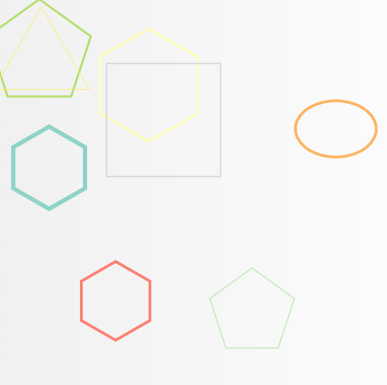[{"shape": "hexagon", "thickness": 3, "radius": 0.53, "center": [0.127, 0.564]}, {"shape": "hexagon", "thickness": 1.5, "radius": 0.73, "center": [0.384, 0.779]}, {"shape": "hexagon", "thickness": 2, "radius": 0.51, "center": [0.298, 0.219]}, {"shape": "oval", "thickness": 2, "radius": 0.52, "center": [0.867, 0.665]}, {"shape": "pentagon", "thickness": 1.5, "radius": 0.7, "center": [0.102, 0.862]}, {"shape": "square", "thickness": 1, "radius": 0.74, "center": [0.421, 0.69]}, {"shape": "pentagon", "thickness": 1, "radius": 0.57, "center": [0.65, 0.189]}, {"shape": "triangle", "thickness": 0.5, "radius": 0.71, "center": [0.107, 0.839]}]